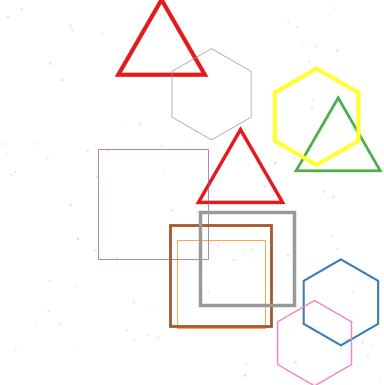[{"shape": "triangle", "thickness": 2.5, "radius": 0.63, "center": [0.625, 0.537]}, {"shape": "triangle", "thickness": 3, "radius": 0.65, "center": [0.42, 0.871]}, {"shape": "hexagon", "thickness": 1.5, "radius": 0.56, "center": [0.885, 0.215]}, {"shape": "triangle", "thickness": 2, "radius": 0.63, "center": [0.878, 0.62]}, {"shape": "square", "thickness": 0.5, "radius": 0.71, "center": [0.399, 0.47]}, {"shape": "square", "thickness": 0.5, "radius": 0.57, "center": [0.574, 0.262]}, {"shape": "hexagon", "thickness": 3, "radius": 0.63, "center": [0.822, 0.697]}, {"shape": "square", "thickness": 2, "radius": 0.66, "center": [0.573, 0.285]}, {"shape": "hexagon", "thickness": 1, "radius": 0.55, "center": [0.817, 0.109]}, {"shape": "square", "thickness": 2.5, "radius": 0.61, "center": [0.642, 0.328]}, {"shape": "hexagon", "thickness": 0.5, "radius": 0.59, "center": [0.549, 0.755]}]